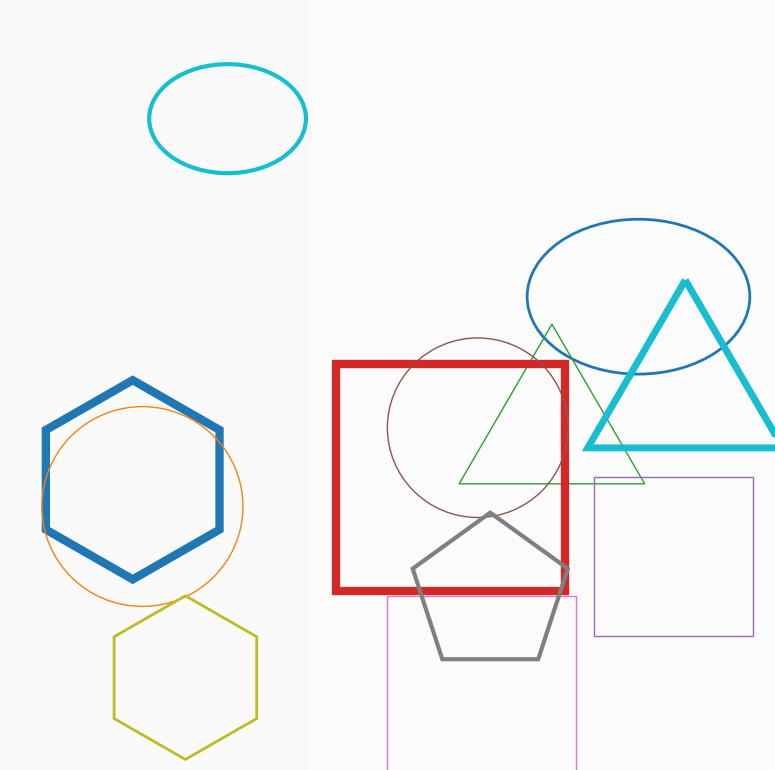[{"shape": "oval", "thickness": 1, "radius": 0.72, "center": [0.824, 0.615]}, {"shape": "hexagon", "thickness": 3, "radius": 0.65, "center": [0.171, 0.377]}, {"shape": "circle", "thickness": 0.5, "radius": 0.65, "center": [0.184, 0.342]}, {"shape": "triangle", "thickness": 0.5, "radius": 0.69, "center": [0.712, 0.441]}, {"shape": "square", "thickness": 3, "radius": 0.74, "center": [0.581, 0.38]}, {"shape": "square", "thickness": 0.5, "radius": 0.51, "center": [0.869, 0.277]}, {"shape": "circle", "thickness": 0.5, "radius": 0.58, "center": [0.616, 0.445]}, {"shape": "square", "thickness": 0.5, "radius": 0.61, "center": [0.622, 0.104]}, {"shape": "pentagon", "thickness": 1.5, "radius": 0.53, "center": [0.633, 0.229]}, {"shape": "hexagon", "thickness": 1, "radius": 0.53, "center": [0.239, 0.12]}, {"shape": "triangle", "thickness": 2.5, "radius": 0.73, "center": [0.884, 0.491]}, {"shape": "oval", "thickness": 1.5, "radius": 0.51, "center": [0.294, 0.846]}]